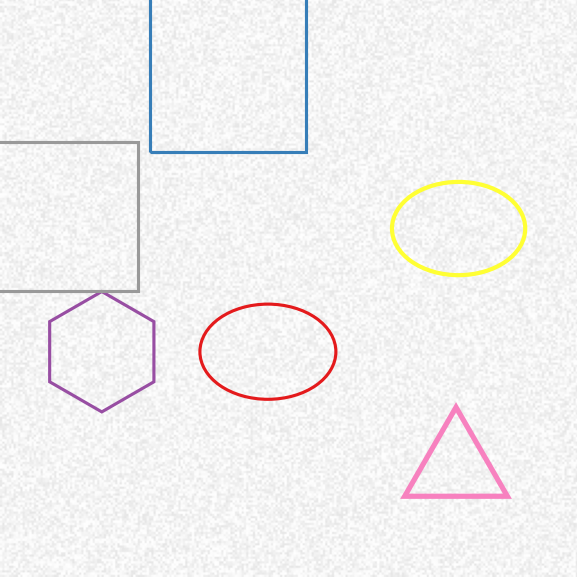[{"shape": "oval", "thickness": 1.5, "radius": 0.59, "center": [0.464, 0.39]}, {"shape": "square", "thickness": 1.5, "radius": 0.67, "center": [0.394, 0.87]}, {"shape": "hexagon", "thickness": 1.5, "radius": 0.52, "center": [0.176, 0.39]}, {"shape": "oval", "thickness": 2, "radius": 0.58, "center": [0.794, 0.603]}, {"shape": "triangle", "thickness": 2.5, "radius": 0.51, "center": [0.79, 0.191]}, {"shape": "square", "thickness": 1.5, "radius": 0.65, "center": [0.11, 0.624]}]